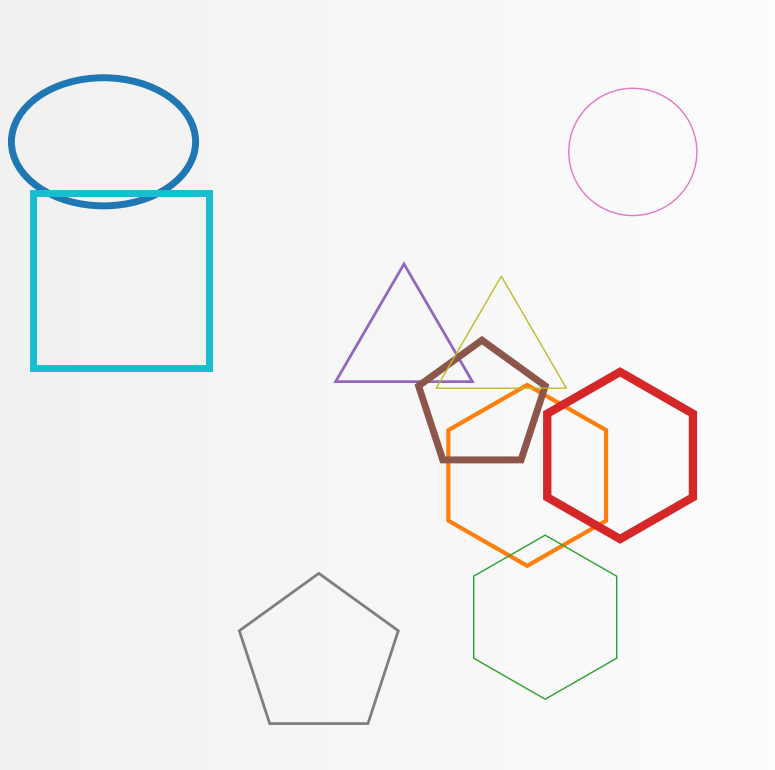[{"shape": "oval", "thickness": 2.5, "radius": 0.59, "center": [0.134, 0.816]}, {"shape": "hexagon", "thickness": 1.5, "radius": 0.59, "center": [0.68, 0.383]}, {"shape": "hexagon", "thickness": 0.5, "radius": 0.53, "center": [0.703, 0.198]}, {"shape": "hexagon", "thickness": 3, "radius": 0.54, "center": [0.8, 0.408]}, {"shape": "triangle", "thickness": 1, "radius": 0.51, "center": [0.521, 0.555]}, {"shape": "pentagon", "thickness": 2.5, "radius": 0.43, "center": [0.622, 0.472]}, {"shape": "circle", "thickness": 0.5, "radius": 0.41, "center": [0.817, 0.803]}, {"shape": "pentagon", "thickness": 1, "radius": 0.54, "center": [0.411, 0.148]}, {"shape": "triangle", "thickness": 0.5, "radius": 0.48, "center": [0.647, 0.544]}, {"shape": "square", "thickness": 2.5, "radius": 0.57, "center": [0.156, 0.636]}]